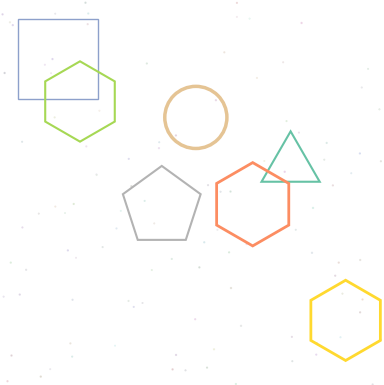[{"shape": "triangle", "thickness": 1.5, "radius": 0.44, "center": [0.755, 0.572]}, {"shape": "hexagon", "thickness": 2, "radius": 0.54, "center": [0.656, 0.469]}, {"shape": "square", "thickness": 1, "radius": 0.52, "center": [0.15, 0.846]}, {"shape": "hexagon", "thickness": 1.5, "radius": 0.52, "center": [0.208, 0.736]}, {"shape": "hexagon", "thickness": 2, "radius": 0.52, "center": [0.898, 0.168]}, {"shape": "circle", "thickness": 2.5, "radius": 0.4, "center": [0.509, 0.695]}, {"shape": "pentagon", "thickness": 1.5, "radius": 0.53, "center": [0.42, 0.463]}]